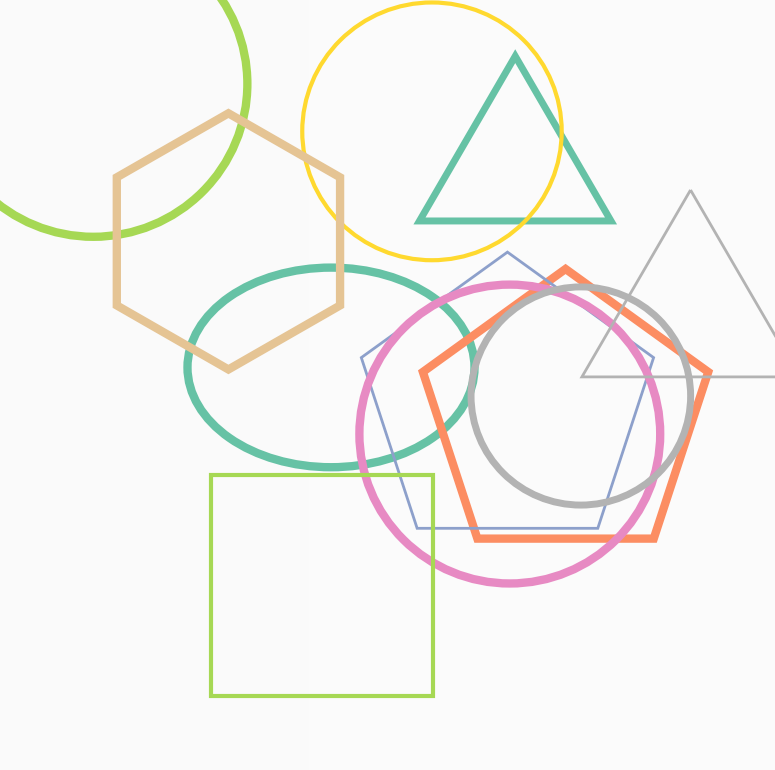[{"shape": "oval", "thickness": 3, "radius": 0.93, "center": [0.427, 0.523]}, {"shape": "triangle", "thickness": 2.5, "radius": 0.71, "center": [0.665, 0.784]}, {"shape": "pentagon", "thickness": 3, "radius": 0.97, "center": [0.73, 0.457]}, {"shape": "pentagon", "thickness": 1, "radius": 0.99, "center": [0.655, 0.474]}, {"shape": "circle", "thickness": 3, "radius": 0.97, "center": [0.658, 0.436]}, {"shape": "circle", "thickness": 3, "radius": 0.99, "center": [0.121, 0.891]}, {"shape": "square", "thickness": 1.5, "radius": 0.71, "center": [0.415, 0.24]}, {"shape": "circle", "thickness": 1.5, "radius": 0.84, "center": [0.557, 0.829]}, {"shape": "hexagon", "thickness": 3, "radius": 0.83, "center": [0.295, 0.687]}, {"shape": "triangle", "thickness": 1, "radius": 0.81, "center": [0.891, 0.591]}, {"shape": "circle", "thickness": 2.5, "radius": 0.71, "center": [0.749, 0.486]}]